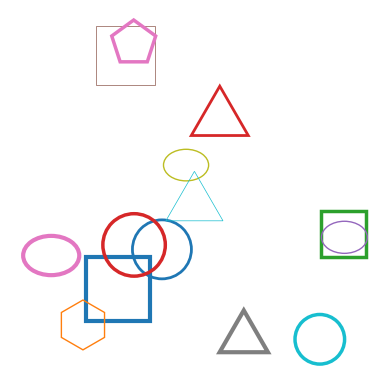[{"shape": "square", "thickness": 3, "radius": 0.42, "center": [0.306, 0.249]}, {"shape": "circle", "thickness": 2, "radius": 0.38, "center": [0.421, 0.352]}, {"shape": "hexagon", "thickness": 1, "radius": 0.32, "center": [0.215, 0.156]}, {"shape": "square", "thickness": 2.5, "radius": 0.3, "center": [0.892, 0.392]}, {"shape": "circle", "thickness": 2.5, "radius": 0.41, "center": [0.348, 0.364]}, {"shape": "triangle", "thickness": 2, "radius": 0.43, "center": [0.571, 0.691]}, {"shape": "oval", "thickness": 1, "radius": 0.3, "center": [0.895, 0.384]}, {"shape": "square", "thickness": 0.5, "radius": 0.38, "center": [0.327, 0.855]}, {"shape": "oval", "thickness": 3, "radius": 0.36, "center": [0.133, 0.336]}, {"shape": "pentagon", "thickness": 2.5, "radius": 0.3, "center": [0.347, 0.888]}, {"shape": "triangle", "thickness": 3, "radius": 0.36, "center": [0.633, 0.121]}, {"shape": "oval", "thickness": 1, "radius": 0.29, "center": [0.483, 0.571]}, {"shape": "circle", "thickness": 2.5, "radius": 0.32, "center": [0.831, 0.119]}, {"shape": "triangle", "thickness": 0.5, "radius": 0.43, "center": [0.505, 0.469]}]